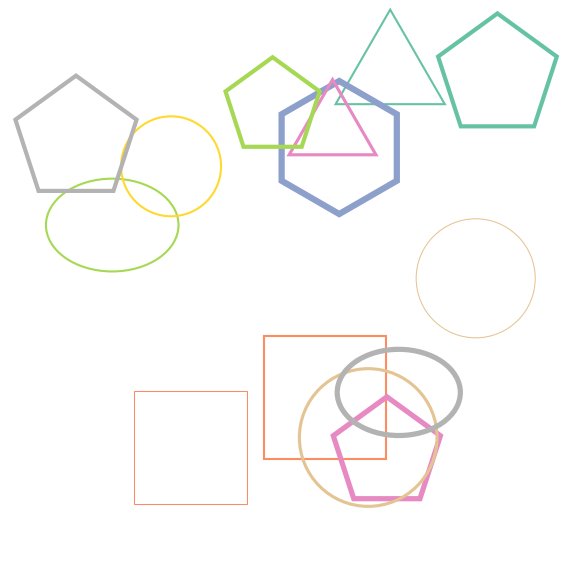[{"shape": "triangle", "thickness": 1, "radius": 0.55, "center": [0.676, 0.873]}, {"shape": "pentagon", "thickness": 2, "radius": 0.54, "center": [0.861, 0.868]}, {"shape": "square", "thickness": 0.5, "radius": 0.49, "center": [0.33, 0.225]}, {"shape": "square", "thickness": 1, "radius": 0.53, "center": [0.563, 0.311]}, {"shape": "hexagon", "thickness": 3, "radius": 0.58, "center": [0.587, 0.744]}, {"shape": "pentagon", "thickness": 2.5, "radius": 0.49, "center": [0.67, 0.214]}, {"shape": "triangle", "thickness": 1.5, "radius": 0.43, "center": [0.576, 0.774]}, {"shape": "pentagon", "thickness": 2, "radius": 0.43, "center": [0.472, 0.814]}, {"shape": "oval", "thickness": 1, "radius": 0.57, "center": [0.194, 0.609]}, {"shape": "circle", "thickness": 1, "radius": 0.43, "center": [0.296, 0.711]}, {"shape": "circle", "thickness": 0.5, "radius": 0.52, "center": [0.824, 0.517]}, {"shape": "circle", "thickness": 1.5, "radius": 0.6, "center": [0.638, 0.242]}, {"shape": "oval", "thickness": 2.5, "radius": 0.53, "center": [0.691, 0.32]}, {"shape": "pentagon", "thickness": 2, "radius": 0.55, "center": [0.132, 0.758]}]